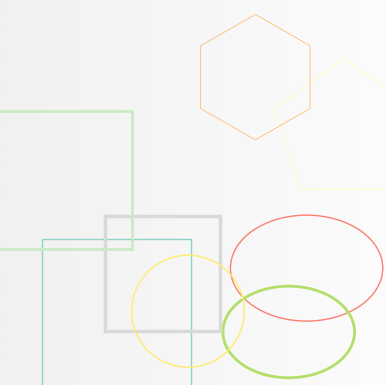[{"shape": "square", "thickness": 1, "radius": 0.96, "center": [0.3, 0.187]}, {"shape": "pentagon", "thickness": 0.5, "radius": 0.94, "center": [0.888, 0.66]}, {"shape": "oval", "thickness": 1, "radius": 0.98, "center": [0.791, 0.304]}, {"shape": "hexagon", "thickness": 0.5, "radius": 0.81, "center": [0.659, 0.8]}, {"shape": "oval", "thickness": 2, "radius": 0.85, "center": [0.745, 0.138]}, {"shape": "square", "thickness": 2.5, "radius": 0.74, "center": [0.419, 0.289]}, {"shape": "square", "thickness": 2, "radius": 0.9, "center": [0.16, 0.532]}, {"shape": "circle", "thickness": 1, "radius": 0.73, "center": [0.485, 0.192]}]